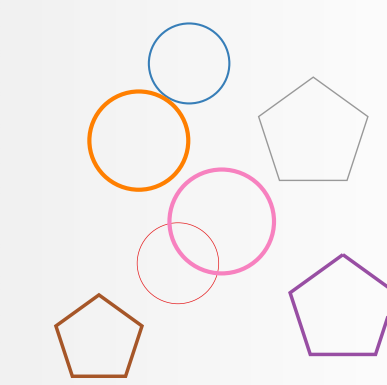[{"shape": "circle", "thickness": 0.5, "radius": 0.53, "center": [0.459, 0.316]}, {"shape": "circle", "thickness": 1.5, "radius": 0.52, "center": [0.488, 0.835]}, {"shape": "pentagon", "thickness": 2.5, "radius": 0.72, "center": [0.885, 0.195]}, {"shape": "circle", "thickness": 3, "radius": 0.64, "center": [0.358, 0.635]}, {"shape": "pentagon", "thickness": 2.5, "radius": 0.58, "center": [0.255, 0.117]}, {"shape": "circle", "thickness": 3, "radius": 0.67, "center": [0.572, 0.425]}, {"shape": "pentagon", "thickness": 1, "radius": 0.74, "center": [0.808, 0.651]}]